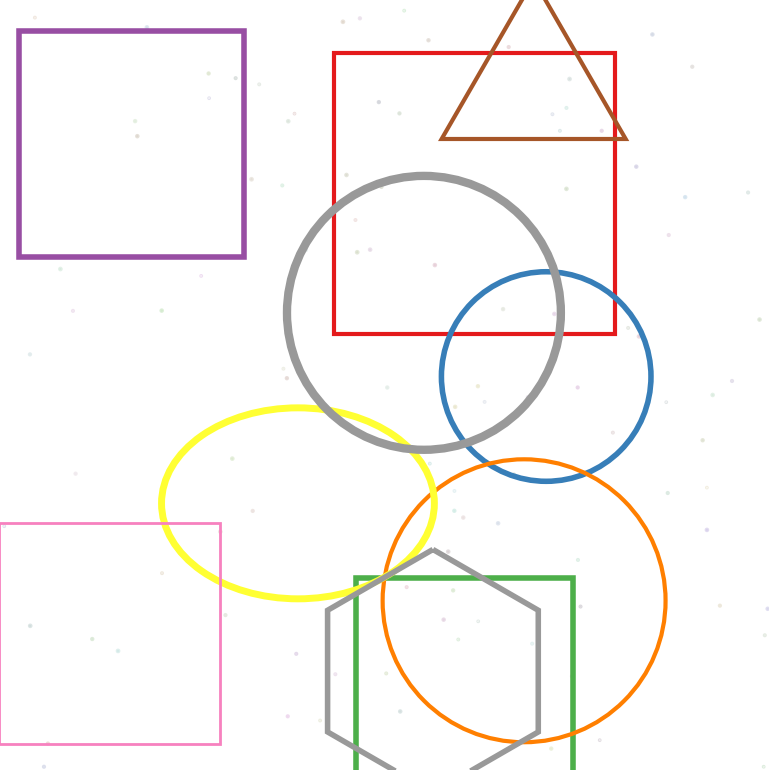[{"shape": "square", "thickness": 1.5, "radius": 0.91, "center": [0.616, 0.748]}, {"shape": "circle", "thickness": 2, "radius": 0.68, "center": [0.709, 0.511]}, {"shape": "square", "thickness": 2, "radius": 0.7, "center": [0.604, 0.109]}, {"shape": "square", "thickness": 2, "radius": 0.73, "center": [0.171, 0.813]}, {"shape": "circle", "thickness": 1.5, "radius": 0.92, "center": [0.681, 0.22]}, {"shape": "oval", "thickness": 2.5, "radius": 0.89, "center": [0.387, 0.346]}, {"shape": "triangle", "thickness": 1.5, "radius": 0.69, "center": [0.693, 0.888]}, {"shape": "square", "thickness": 1, "radius": 0.72, "center": [0.142, 0.177]}, {"shape": "circle", "thickness": 3, "radius": 0.89, "center": [0.551, 0.594]}, {"shape": "hexagon", "thickness": 2, "radius": 0.79, "center": [0.562, 0.128]}]